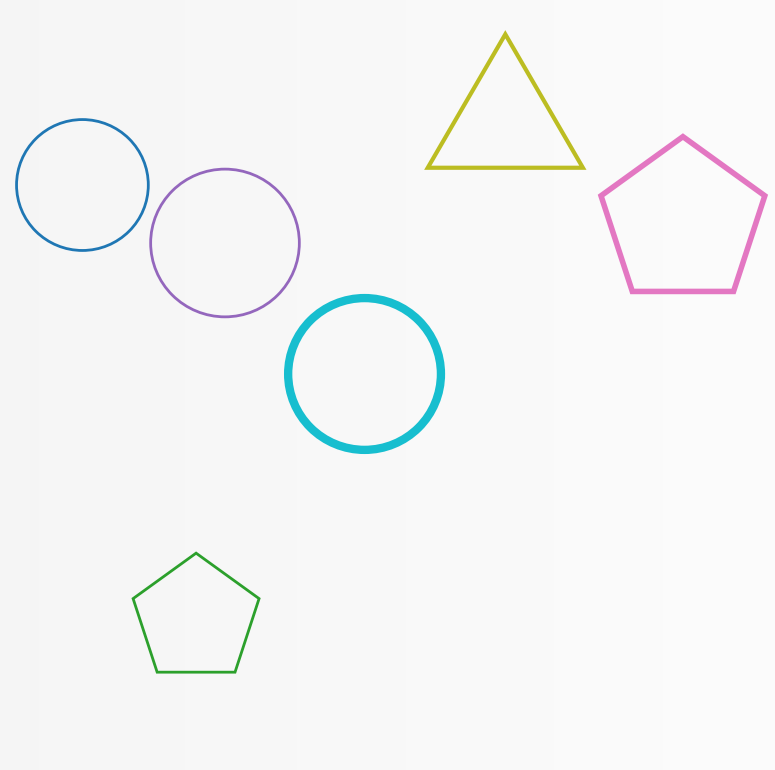[{"shape": "circle", "thickness": 1, "radius": 0.43, "center": [0.106, 0.76]}, {"shape": "pentagon", "thickness": 1, "radius": 0.43, "center": [0.253, 0.196]}, {"shape": "circle", "thickness": 1, "radius": 0.48, "center": [0.29, 0.684]}, {"shape": "pentagon", "thickness": 2, "radius": 0.56, "center": [0.881, 0.711]}, {"shape": "triangle", "thickness": 1.5, "radius": 0.58, "center": [0.652, 0.84]}, {"shape": "circle", "thickness": 3, "radius": 0.49, "center": [0.47, 0.514]}]